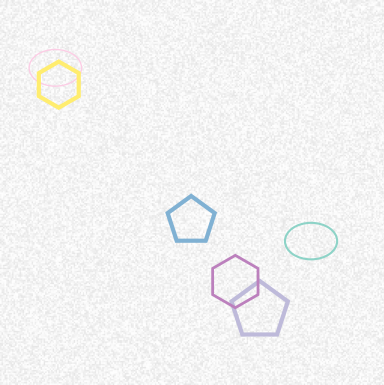[{"shape": "oval", "thickness": 1.5, "radius": 0.34, "center": [0.808, 0.374]}, {"shape": "pentagon", "thickness": 3, "radius": 0.38, "center": [0.674, 0.193]}, {"shape": "pentagon", "thickness": 3, "radius": 0.32, "center": [0.497, 0.427]}, {"shape": "oval", "thickness": 1, "radius": 0.34, "center": [0.144, 0.824]}, {"shape": "hexagon", "thickness": 2, "radius": 0.34, "center": [0.611, 0.269]}, {"shape": "hexagon", "thickness": 3, "radius": 0.3, "center": [0.153, 0.78]}]